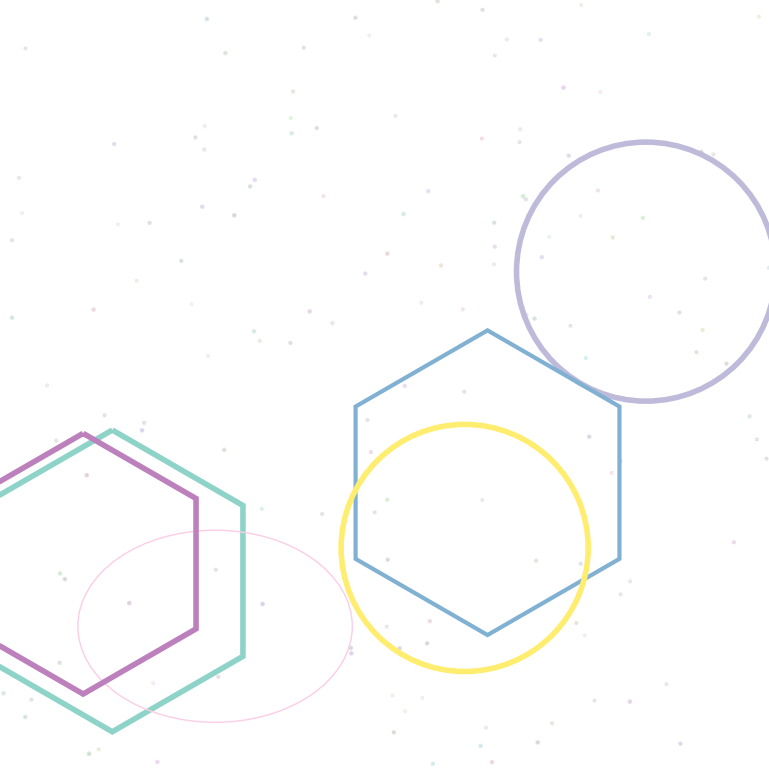[{"shape": "hexagon", "thickness": 2, "radius": 0.98, "center": [0.146, 0.246]}, {"shape": "circle", "thickness": 2, "radius": 0.84, "center": [0.839, 0.647]}, {"shape": "hexagon", "thickness": 1.5, "radius": 0.99, "center": [0.633, 0.373]}, {"shape": "oval", "thickness": 0.5, "radius": 0.89, "center": [0.279, 0.187]}, {"shape": "hexagon", "thickness": 2, "radius": 0.85, "center": [0.108, 0.268]}, {"shape": "circle", "thickness": 2, "radius": 0.8, "center": [0.603, 0.288]}]